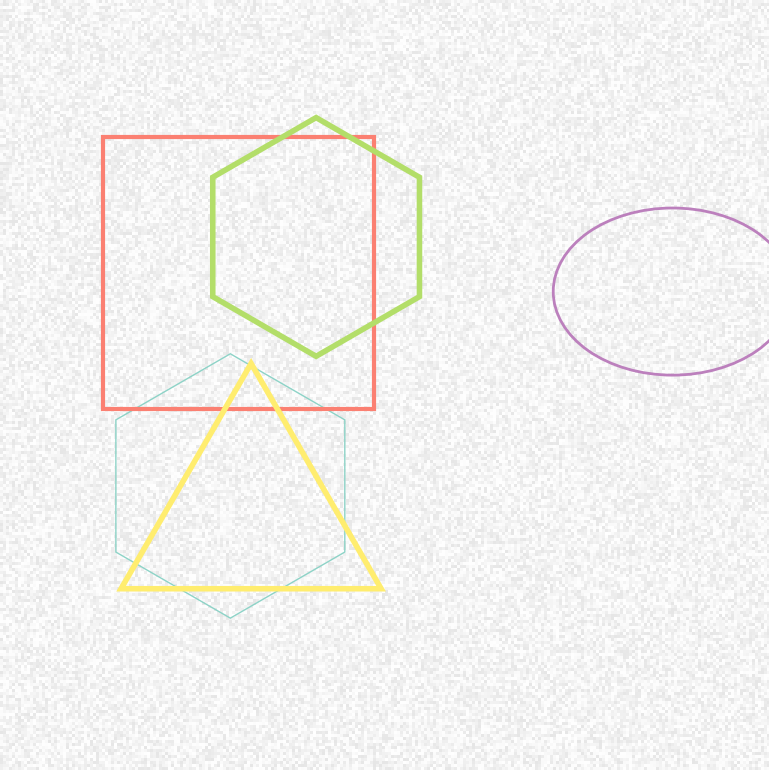[{"shape": "hexagon", "thickness": 0.5, "radius": 0.86, "center": [0.299, 0.369]}, {"shape": "square", "thickness": 1.5, "radius": 0.88, "center": [0.309, 0.646]}, {"shape": "hexagon", "thickness": 2, "radius": 0.77, "center": [0.411, 0.692]}, {"shape": "oval", "thickness": 1, "radius": 0.78, "center": [0.874, 0.621]}, {"shape": "triangle", "thickness": 2, "radius": 0.98, "center": [0.326, 0.333]}]